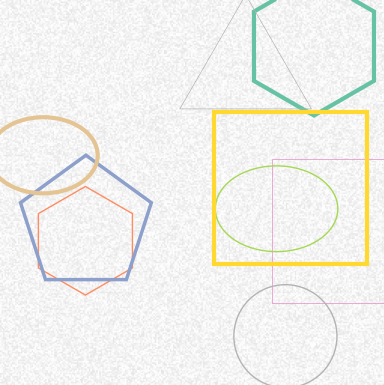[{"shape": "hexagon", "thickness": 3, "radius": 0.9, "center": [0.816, 0.88]}, {"shape": "hexagon", "thickness": 1, "radius": 0.71, "center": [0.222, 0.375]}, {"shape": "pentagon", "thickness": 2.5, "radius": 0.89, "center": [0.223, 0.418]}, {"shape": "square", "thickness": 0.5, "radius": 0.93, "center": [0.891, 0.4]}, {"shape": "oval", "thickness": 1, "radius": 0.8, "center": [0.718, 0.458]}, {"shape": "square", "thickness": 3, "radius": 0.99, "center": [0.755, 0.512]}, {"shape": "oval", "thickness": 3, "radius": 0.71, "center": [0.112, 0.597]}, {"shape": "triangle", "thickness": 0.5, "radius": 0.99, "center": [0.638, 0.816]}, {"shape": "circle", "thickness": 1, "radius": 0.67, "center": [0.741, 0.127]}]